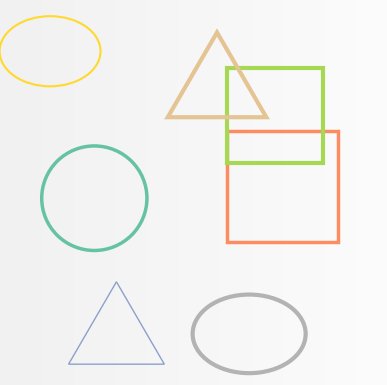[{"shape": "circle", "thickness": 2.5, "radius": 0.68, "center": [0.243, 0.485]}, {"shape": "square", "thickness": 2.5, "radius": 0.72, "center": [0.729, 0.516]}, {"shape": "triangle", "thickness": 1, "radius": 0.71, "center": [0.3, 0.125]}, {"shape": "square", "thickness": 3, "radius": 0.62, "center": [0.709, 0.699]}, {"shape": "oval", "thickness": 1.5, "radius": 0.65, "center": [0.129, 0.867]}, {"shape": "triangle", "thickness": 3, "radius": 0.73, "center": [0.56, 0.769]}, {"shape": "oval", "thickness": 3, "radius": 0.73, "center": [0.643, 0.133]}]